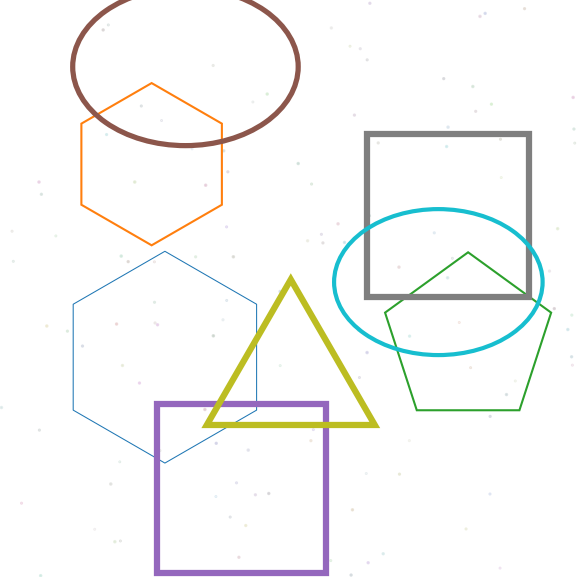[{"shape": "hexagon", "thickness": 0.5, "radius": 0.92, "center": [0.286, 0.381]}, {"shape": "hexagon", "thickness": 1, "radius": 0.7, "center": [0.263, 0.715]}, {"shape": "pentagon", "thickness": 1, "radius": 0.76, "center": [0.811, 0.411]}, {"shape": "square", "thickness": 3, "radius": 0.73, "center": [0.418, 0.153]}, {"shape": "oval", "thickness": 2.5, "radius": 0.98, "center": [0.321, 0.884]}, {"shape": "square", "thickness": 3, "radius": 0.71, "center": [0.776, 0.626]}, {"shape": "triangle", "thickness": 3, "radius": 0.84, "center": [0.504, 0.347]}, {"shape": "oval", "thickness": 2, "radius": 0.9, "center": [0.759, 0.511]}]